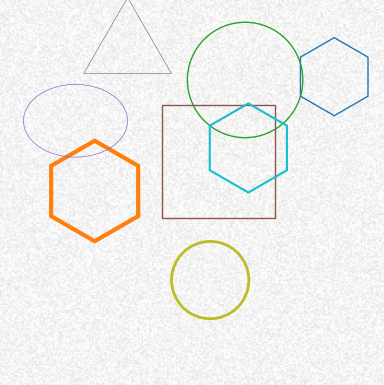[{"shape": "hexagon", "thickness": 1, "radius": 0.51, "center": [0.868, 0.801]}, {"shape": "hexagon", "thickness": 3, "radius": 0.65, "center": [0.246, 0.504]}, {"shape": "circle", "thickness": 1, "radius": 0.75, "center": [0.637, 0.792]}, {"shape": "oval", "thickness": 0.5, "radius": 0.68, "center": [0.196, 0.686]}, {"shape": "square", "thickness": 1, "radius": 0.73, "center": [0.568, 0.581]}, {"shape": "triangle", "thickness": 0.5, "radius": 0.66, "center": [0.331, 0.875]}, {"shape": "circle", "thickness": 2, "radius": 0.5, "center": [0.546, 0.273]}, {"shape": "hexagon", "thickness": 1.5, "radius": 0.58, "center": [0.645, 0.616]}]